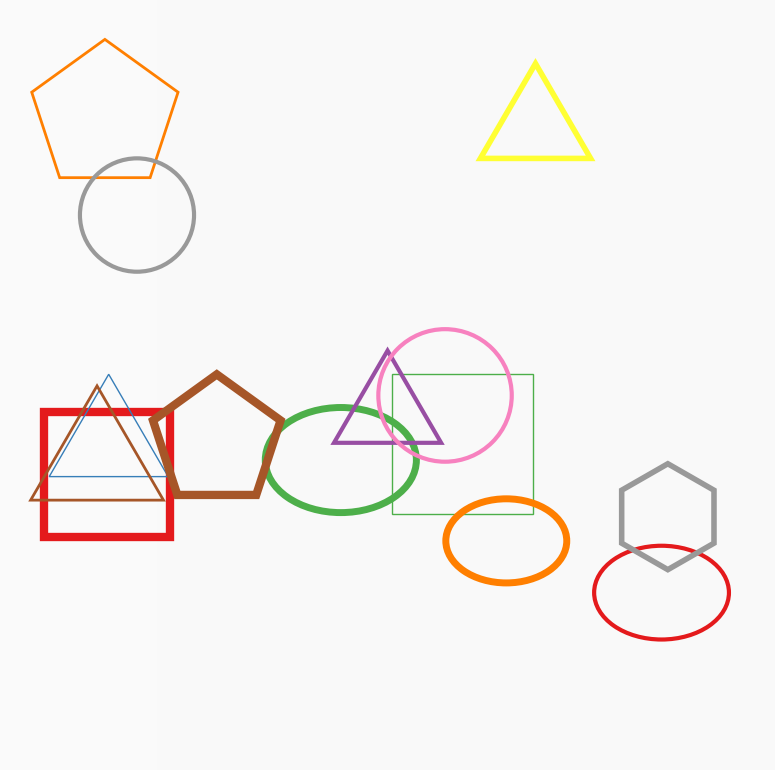[{"shape": "square", "thickness": 3, "radius": 0.41, "center": [0.139, 0.384]}, {"shape": "oval", "thickness": 1.5, "radius": 0.43, "center": [0.854, 0.23]}, {"shape": "triangle", "thickness": 0.5, "radius": 0.44, "center": [0.14, 0.425]}, {"shape": "square", "thickness": 0.5, "radius": 0.45, "center": [0.597, 0.424]}, {"shape": "oval", "thickness": 2.5, "radius": 0.49, "center": [0.44, 0.403]}, {"shape": "triangle", "thickness": 1.5, "radius": 0.4, "center": [0.5, 0.465]}, {"shape": "oval", "thickness": 2.5, "radius": 0.39, "center": [0.653, 0.298]}, {"shape": "pentagon", "thickness": 1, "radius": 0.5, "center": [0.135, 0.85]}, {"shape": "triangle", "thickness": 2, "radius": 0.41, "center": [0.691, 0.835]}, {"shape": "triangle", "thickness": 1, "radius": 0.49, "center": [0.125, 0.4]}, {"shape": "pentagon", "thickness": 3, "radius": 0.43, "center": [0.28, 0.427]}, {"shape": "circle", "thickness": 1.5, "radius": 0.43, "center": [0.574, 0.486]}, {"shape": "hexagon", "thickness": 2, "radius": 0.34, "center": [0.862, 0.329]}, {"shape": "circle", "thickness": 1.5, "radius": 0.37, "center": [0.177, 0.721]}]